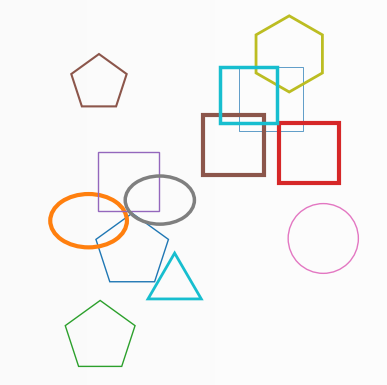[{"shape": "square", "thickness": 0.5, "radius": 0.41, "center": [0.699, 0.743]}, {"shape": "pentagon", "thickness": 1, "radius": 0.49, "center": [0.341, 0.348]}, {"shape": "oval", "thickness": 3, "radius": 0.49, "center": [0.229, 0.427]}, {"shape": "pentagon", "thickness": 1, "radius": 0.47, "center": [0.258, 0.125]}, {"shape": "square", "thickness": 3, "radius": 0.39, "center": [0.798, 0.603]}, {"shape": "square", "thickness": 1, "radius": 0.39, "center": [0.332, 0.529]}, {"shape": "pentagon", "thickness": 1.5, "radius": 0.38, "center": [0.255, 0.784]}, {"shape": "square", "thickness": 3, "radius": 0.39, "center": [0.603, 0.623]}, {"shape": "circle", "thickness": 1, "radius": 0.45, "center": [0.834, 0.381]}, {"shape": "oval", "thickness": 2.5, "radius": 0.45, "center": [0.412, 0.48]}, {"shape": "hexagon", "thickness": 2, "radius": 0.49, "center": [0.746, 0.86]}, {"shape": "square", "thickness": 2.5, "radius": 0.37, "center": [0.641, 0.753]}, {"shape": "triangle", "thickness": 2, "radius": 0.4, "center": [0.451, 0.263]}]